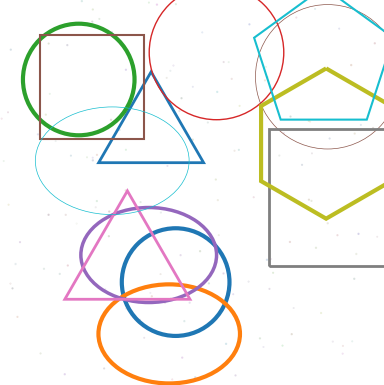[{"shape": "triangle", "thickness": 2, "radius": 0.79, "center": [0.393, 0.656]}, {"shape": "circle", "thickness": 3, "radius": 0.7, "center": [0.456, 0.267]}, {"shape": "oval", "thickness": 3, "radius": 0.92, "center": [0.44, 0.133]}, {"shape": "circle", "thickness": 3, "radius": 0.72, "center": [0.205, 0.794]}, {"shape": "circle", "thickness": 1, "radius": 0.87, "center": [0.562, 0.864]}, {"shape": "oval", "thickness": 2.5, "radius": 0.88, "center": [0.386, 0.338]}, {"shape": "square", "thickness": 1.5, "radius": 0.68, "center": [0.239, 0.775]}, {"shape": "circle", "thickness": 0.5, "radius": 0.94, "center": [0.851, 0.801]}, {"shape": "triangle", "thickness": 2, "radius": 0.94, "center": [0.331, 0.317]}, {"shape": "square", "thickness": 2, "radius": 0.89, "center": [0.879, 0.487]}, {"shape": "hexagon", "thickness": 3, "radius": 0.98, "center": [0.847, 0.627]}, {"shape": "pentagon", "thickness": 1.5, "radius": 0.95, "center": [0.841, 0.843]}, {"shape": "oval", "thickness": 0.5, "radius": 1.0, "center": [0.291, 0.582]}]